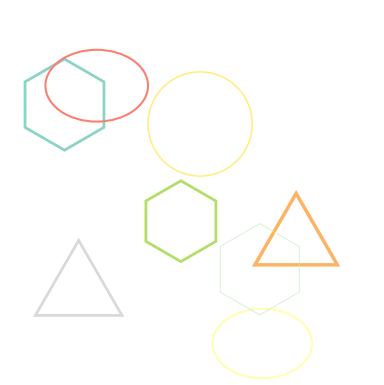[{"shape": "hexagon", "thickness": 2, "radius": 0.59, "center": [0.168, 0.728]}, {"shape": "oval", "thickness": 1.5, "radius": 0.64, "center": [0.681, 0.108]}, {"shape": "oval", "thickness": 1.5, "radius": 0.67, "center": [0.251, 0.777]}, {"shape": "triangle", "thickness": 2.5, "radius": 0.62, "center": [0.769, 0.374]}, {"shape": "hexagon", "thickness": 2, "radius": 0.52, "center": [0.47, 0.426]}, {"shape": "triangle", "thickness": 2, "radius": 0.65, "center": [0.204, 0.246]}, {"shape": "hexagon", "thickness": 0.5, "radius": 0.59, "center": [0.675, 0.301]}, {"shape": "circle", "thickness": 1, "radius": 0.68, "center": [0.52, 0.678]}]